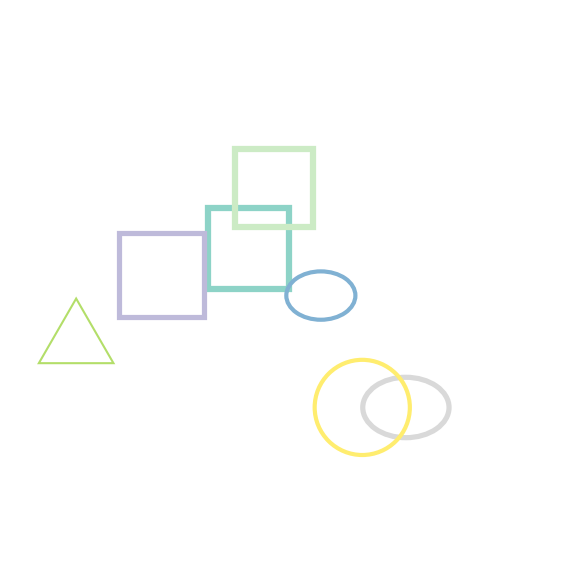[{"shape": "square", "thickness": 3, "radius": 0.35, "center": [0.43, 0.569]}, {"shape": "square", "thickness": 2.5, "radius": 0.36, "center": [0.28, 0.523]}, {"shape": "oval", "thickness": 2, "radius": 0.3, "center": [0.556, 0.487]}, {"shape": "triangle", "thickness": 1, "radius": 0.37, "center": [0.132, 0.408]}, {"shape": "oval", "thickness": 2.5, "radius": 0.37, "center": [0.703, 0.294]}, {"shape": "square", "thickness": 3, "radius": 0.34, "center": [0.475, 0.674]}, {"shape": "circle", "thickness": 2, "radius": 0.41, "center": [0.627, 0.294]}]